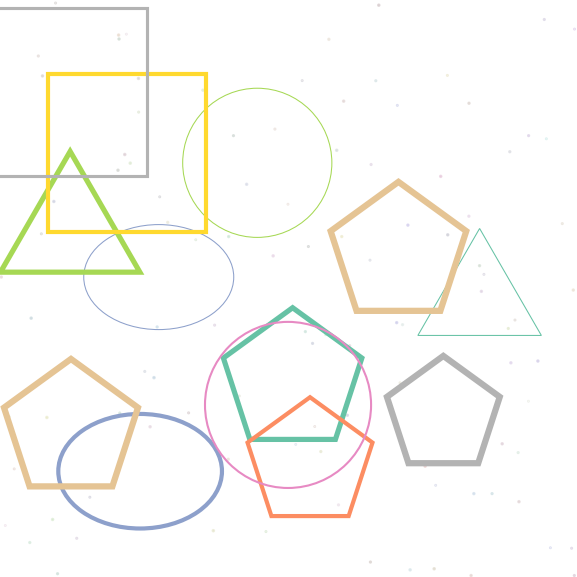[{"shape": "triangle", "thickness": 0.5, "radius": 0.62, "center": [0.83, 0.48]}, {"shape": "pentagon", "thickness": 2.5, "radius": 0.63, "center": [0.507, 0.34]}, {"shape": "pentagon", "thickness": 2, "radius": 0.57, "center": [0.537, 0.198]}, {"shape": "oval", "thickness": 2, "radius": 0.71, "center": [0.243, 0.183]}, {"shape": "oval", "thickness": 0.5, "radius": 0.65, "center": [0.275, 0.519]}, {"shape": "circle", "thickness": 1, "radius": 0.72, "center": [0.499, 0.298]}, {"shape": "triangle", "thickness": 2.5, "radius": 0.7, "center": [0.121, 0.598]}, {"shape": "circle", "thickness": 0.5, "radius": 0.65, "center": [0.445, 0.717]}, {"shape": "square", "thickness": 2, "radius": 0.68, "center": [0.219, 0.734]}, {"shape": "pentagon", "thickness": 3, "radius": 0.62, "center": [0.69, 0.561]}, {"shape": "pentagon", "thickness": 3, "radius": 0.61, "center": [0.123, 0.256]}, {"shape": "square", "thickness": 1.5, "radius": 0.73, "center": [0.109, 0.84]}, {"shape": "pentagon", "thickness": 3, "radius": 0.51, "center": [0.768, 0.28]}]